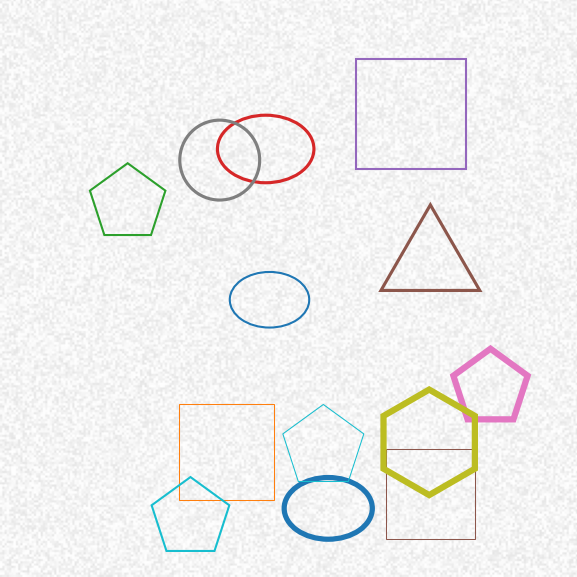[{"shape": "oval", "thickness": 1, "radius": 0.34, "center": [0.467, 0.48]}, {"shape": "oval", "thickness": 2.5, "radius": 0.38, "center": [0.568, 0.119]}, {"shape": "square", "thickness": 0.5, "radius": 0.41, "center": [0.392, 0.217]}, {"shape": "pentagon", "thickness": 1, "radius": 0.34, "center": [0.221, 0.648]}, {"shape": "oval", "thickness": 1.5, "radius": 0.42, "center": [0.46, 0.741]}, {"shape": "square", "thickness": 1, "radius": 0.48, "center": [0.711, 0.802]}, {"shape": "square", "thickness": 0.5, "radius": 0.39, "center": [0.746, 0.144]}, {"shape": "triangle", "thickness": 1.5, "radius": 0.49, "center": [0.745, 0.546]}, {"shape": "pentagon", "thickness": 3, "radius": 0.34, "center": [0.849, 0.328]}, {"shape": "circle", "thickness": 1.5, "radius": 0.35, "center": [0.38, 0.722]}, {"shape": "hexagon", "thickness": 3, "radius": 0.46, "center": [0.743, 0.233]}, {"shape": "pentagon", "thickness": 1, "radius": 0.35, "center": [0.33, 0.102]}, {"shape": "pentagon", "thickness": 0.5, "radius": 0.37, "center": [0.56, 0.225]}]